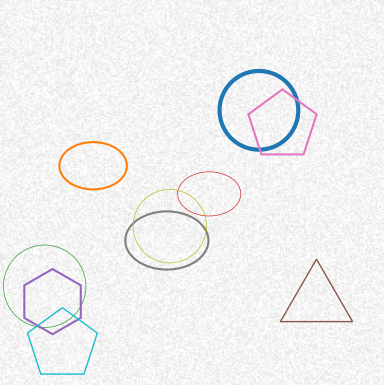[{"shape": "circle", "thickness": 3, "radius": 0.51, "center": [0.673, 0.713]}, {"shape": "oval", "thickness": 1.5, "radius": 0.44, "center": [0.242, 0.569]}, {"shape": "circle", "thickness": 0.5, "radius": 0.54, "center": [0.116, 0.256]}, {"shape": "oval", "thickness": 0.5, "radius": 0.41, "center": [0.543, 0.496]}, {"shape": "hexagon", "thickness": 1.5, "radius": 0.42, "center": [0.136, 0.217]}, {"shape": "triangle", "thickness": 1, "radius": 0.54, "center": [0.822, 0.219]}, {"shape": "pentagon", "thickness": 1.5, "radius": 0.47, "center": [0.734, 0.674]}, {"shape": "oval", "thickness": 1.5, "radius": 0.54, "center": [0.433, 0.375]}, {"shape": "circle", "thickness": 0.5, "radius": 0.48, "center": [0.441, 0.413]}, {"shape": "pentagon", "thickness": 1, "radius": 0.48, "center": [0.162, 0.105]}]